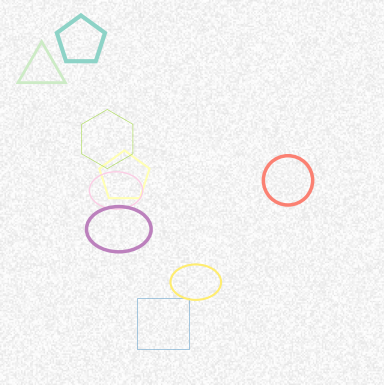[{"shape": "pentagon", "thickness": 3, "radius": 0.33, "center": [0.21, 0.894]}, {"shape": "pentagon", "thickness": 1.5, "radius": 0.34, "center": [0.323, 0.541]}, {"shape": "circle", "thickness": 2.5, "radius": 0.32, "center": [0.748, 0.532]}, {"shape": "square", "thickness": 0.5, "radius": 0.33, "center": [0.424, 0.159]}, {"shape": "hexagon", "thickness": 0.5, "radius": 0.38, "center": [0.279, 0.639]}, {"shape": "oval", "thickness": 1, "radius": 0.35, "center": [0.301, 0.505]}, {"shape": "oval", "thickness": 2.5, "radius": 0.42, "center": [0.309, 0.405]}, {"shape": "triangle", "thickness": 2, "radius": 0.36, "center": [0.108, 0.821]}, {"shape": "oval", "thickness": 1.5, "radius": 0.33, "center": [0.509, 0.267]}]